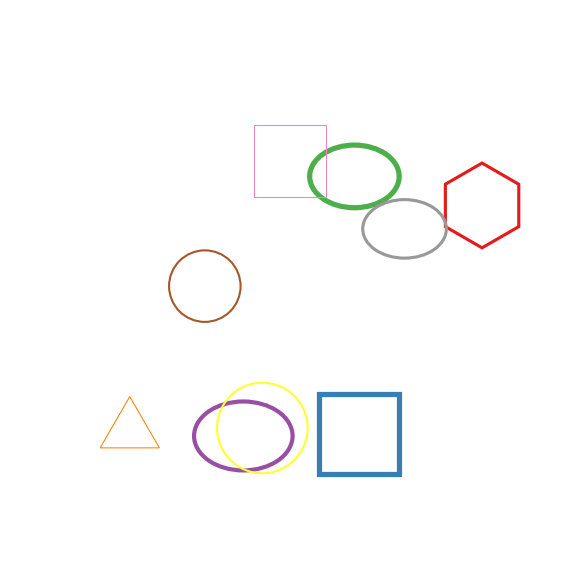[{"shape": "hexagon", "thickness": 1.5, "radius": 0.37, "center": [0.835, 0.643]}, {"shape": "square", "thickness": 2.5, "radius": 0.35, "center": [0.621, 0.247]}, {"shape": "oval", "thickness": 2.5, "radius": 0.39, "center": [0.614, 0.694]}, {"shape": "oval", "thickness": 2, "radius": 0.43, "center": [0.421, 0.244]}, {"shape": "triangle", "thickness": 0.5, "radius": 0.3, "center": [0.225, 0.253]}, {"shape": "circle", "thickness": 1, "radius": 0.39, "center": [0.454, 0.258]}, {"shape": "circle", "thickness": 1, "radius": 0.31, "center": [0.355, 0.504]}, {"shape": "square", "thickness": 0.5, "radius": 0.31, "center": [0.502, 0.72]}, {"shape": "oval", "thickness": 1.5, "radius": 0.36, "center": [0.701, 0.603]}]